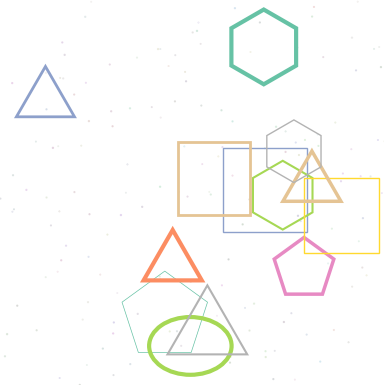[{"shape": "hexagon", "thickness": 3, "radius": 0.49, "center": [0.685, 0.878]}, {"shape": "pentagon", "thickness": 0.5, "radius": 0.58, "center": [0.428, 0.179]}, {"shape": "triangle", "thickness": 3, "radius": 0.44, "center": [0.449, 0.315]}, {"shape": "square", "thickness": 1, "radius": 0.55, "center": [0.687, 0.506]}, {"shape": "triangle", "thickness": 2, "radius": 0.44, "center": [0.118, 0.74]}, {"shape": "pentagon", "thickness": 2.5, "radius": 0.41, "center": [0.79, 0.302]}, {"shape": "oval", "thickness": 3, "radius": 0.54, "center": [0.494, 0.101]}, {"shape": "hexagon", "thickness": 1.5, "radius": 0.45, "center": [0.734, 0.493]}, {"shape": "square", "thickness": 1, "radius": 0.49, "center": [0.887, 0.44]}, {"shape": "triangle", "thickness": 2.5, "radius": 0.43, "center": [0.81, 0.521]}, {"shape": "square", "thickness": 2, "radius": 0.47, "center": [0.556, 0.536]}, {"shape": "triangle", "thickness": 1.5, "radius": 0.6, "center": [0.539, 0.139]}, {"shape": "hexagon", "thickness": 1, "radius": 0.41, "center": [0.763, 0.607]}]